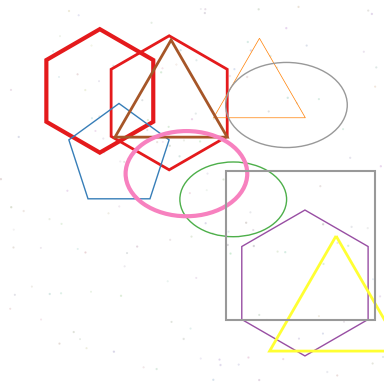[{"shape": "hexagon", "thickness": 3, "radius": 0.8, "center": [0.259, 0.764]}, {"shape": "hexagon", "thickness": 2, "radius": 0.87, "center": [0.439, 0.733]}, {"shape": "pentagon", "thickness": 1, "radius": 0.68, "center": [0.309, 0.594]}, {"shape": "oval", "thickness": 1, "radius": 0.69, "center": [0.606, 0.482]}, {"shape": "hexagon", "thickness": 1, "radius": 0.95, "center": [0.792, 0.265]}, {"shape": "triangle", "thickness": 0.5, "radius": 0.69, "center": [0.674, 0.763]}, {"shape": "triangle", "thickness": 2, "radius": 1.0, "center": [0.873, 0.188]}, {"shape": "triangle", "thickness": 2, "radius": 0.84, "center": [0.444, 0.728]}, {"shape": "oval", "thickness": 3, "radius": 0.79, "center": [0.484, 0.549]}, {"shape": "square", "thickness": 1.5, "radius": 0.97, "center": [0.78, 0.362]}, {"shape": "oval", "thickness": 1, "radius": 0.79, "center": [0.744, 0.727]}]